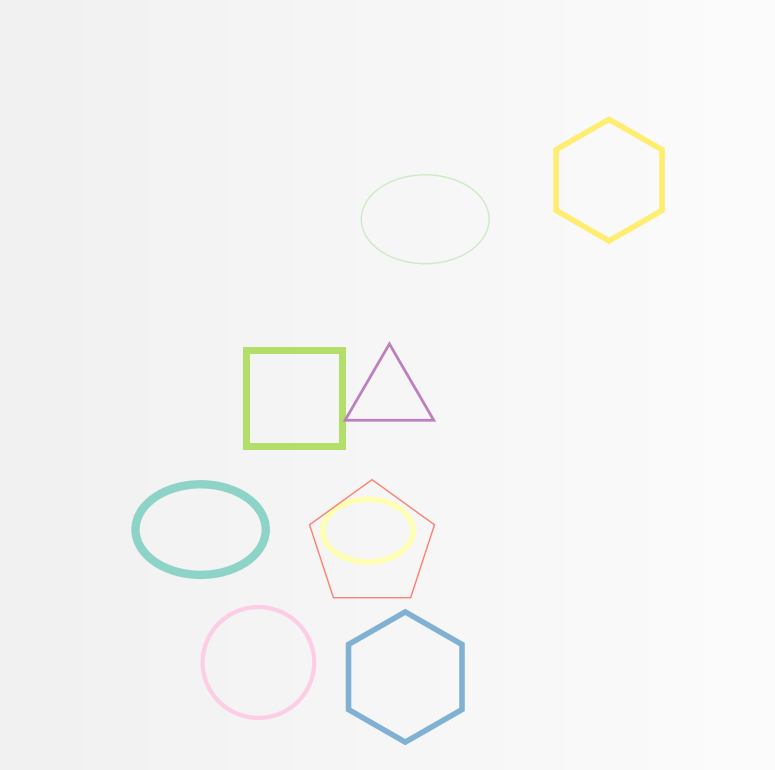[{"shape": "oval", "thickness": 3, "radius": 0.42, "center": [0.259, 0.312]}, {"shape": "oval", "thickness": 2, "radius": 0.29, "center": [0.475, 0.311]}, {"shape": "pentagon", "thickness": 0.5, "radius": 0.42, "center": [0.48, 0.292]}, {"shape": "hexagon", "thickness": 2, "radius": 0.42, "center": [0.523, 0.121]}, {"shape": "square", "thickness": 2.5, "radius": 0.31, "center": [0.379, 0.483]}, {"shape": "circle", "thickness": 1.5, "radius": 0.36, "center": [0.333, 0.14]}, {"shape": "triangle", "thickness": 1, "radius": 0.33, "center": [0.502, 0.487]}, {"shape": "oval", "thickness": 0.5, "radius": 0.41, "center": [0.549, 0.715]}, {"shape": "hexagon", "thickness": 2, "radius": 0.39, "center": [0.786, 0.766]}]